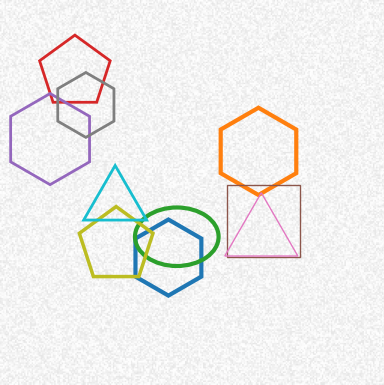[{"shape": "hexagon", "thickness": 3, "radius": 0.49, "center": [0.437, 0.331]}, {"shape": "hexagon", "thickness": 3, "radius": 0.57, "center": [0.671, 0.607]}, {"shape": "oval", "thickness": 3, "radius": 0.54, "center": [0.459, 0.385]}, {"shape": "pentagon", "thickness": 2, "radius": 0.48, "center": [0.195, 0.812]}, {"shape": "hexagon", "thickness": 2, "radius": 0.59, "center": [0.13, 0.639]}, {"shape": "square", "thickness": 1, "radius": 0.47, "center": [0.684, 0.425]}, {"shape": "triangle", "thickness": 1, "radius": 0.55, "center": [0.679, 0.39]}, {"shape": "hexagon", "thickness": 2, "radius": 0.42, "center": [0.223, 0.727]}, {"shape": "pentagon", "thickness": 2.5, "radius": 0.5, "center": [0.302, 0.363]}, {"shape": "triangle", "thickness": 2, "radius": 0.47, "center": [0.299, 0.476]}]